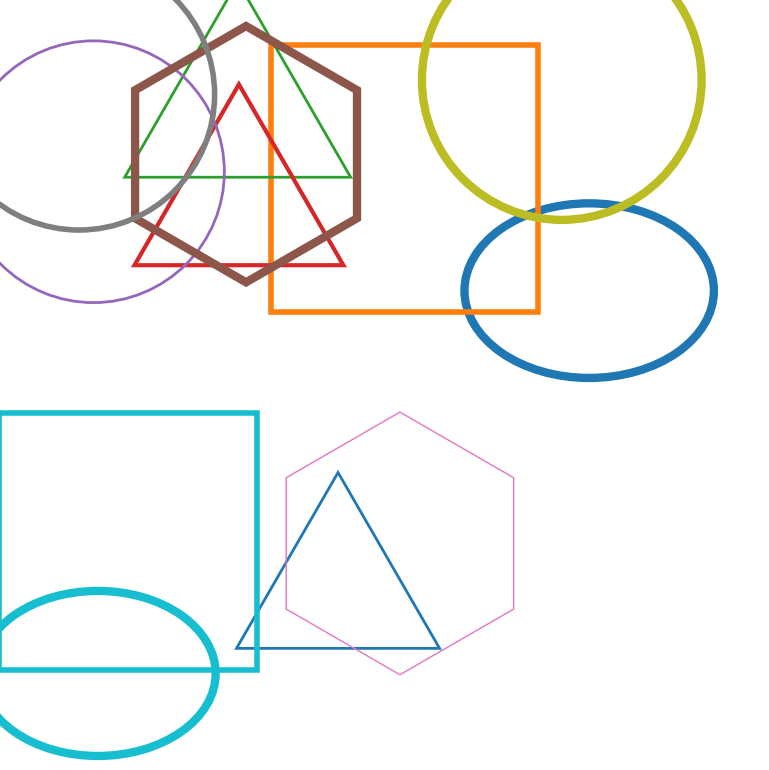[{"shape": "oval", "thickness": 3, "radius": 0.81, "center": [0.765, 0.623]}, {"shape": "triangle", "thickness": 1, "radius": 0.76, "center": [0.439, 0.234]}, {"shape": "square", "thickness": 2, "radius": 0.87, "center": [0.526, 0.768]}, {"shape": "triangle", "thickness": 1, "radius": 0.85, "center": [0.309, 0.855]}, {"shape": "triangle", "thickness": 1.5, "radius": 0.78, "center": [0.31, 0.734]}, {"shape": "circle", "thickness": 1, "radius": 0.85, "center": [0.121, 0.777]}, {"shape": "hexagon", "thickness": 3, "radius": 0.83, "center": [0.32, 0.8]}, {"shape": "hexagon", "thickness": 0.5, "radius": 0.85, "center": [0.519, 0.294]}, {"shape": "circle", "thickness": 2, "radius": 0.88, "center": [0.103, 0.877]}, {"shape": "circle", "thickness": 3, "radius": 0.91, "center": [0.73, 0.896]}, {"shape": "square", "thickness": 2, "radius": 0.84, "center": [0.166, 0.297]}, {"shape": "oval", "thickness": 3, "radius": 0.77, "center": [0.127, 0.125]}]